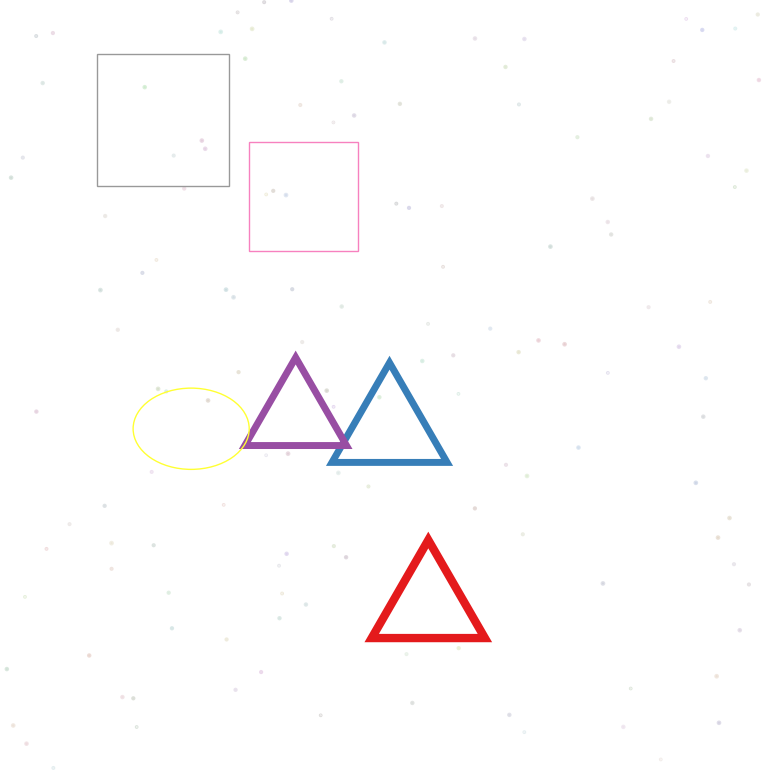[{"shape": "triangle", "thickness": 3, "radius": 0.42, "center": [0.556, 0.214]}, {"shape": "triangle", "thickness": 2.5, "radius": 0.43, "center": [0.506, 0.443]}, {"shape": "triangle", "thickness": 2.5, "radius": 0.38, "center": [0.384, 0.459]}, {"shape": "oval", "thickness": 0.5, "radius": 0.38, "center": [0.248, 0.443]}, {"shape": "square", "thickness": 0.5, "radius": 0.35, "center": [0.394, 0.745]}, {"shape": "square", "thickness": 0.5, "radius": 0.43, "center": [0.211, 0.844]}]